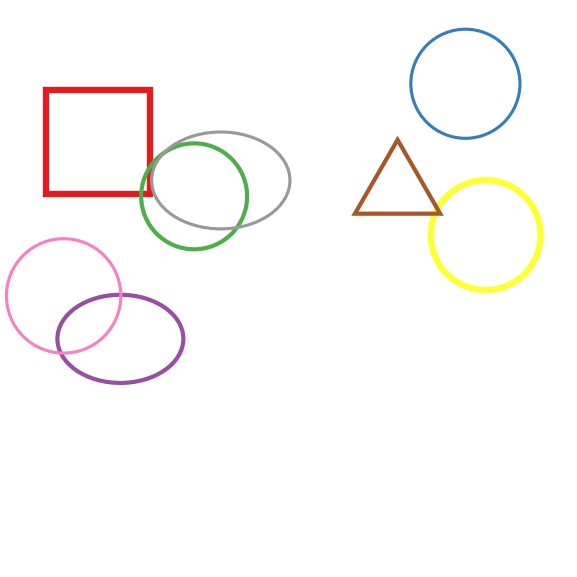[{"shape": "square", "thickness": 3, "radius": 0.45, "center": [0.17, 0.753]}, {"shape": "circle", "thickness": 1.5, "radius": 0.47, "center": [0.806, 0.854]}, {"shape": "circle", "thickness": 2, "radius": 0.46, "center": [0.336, 0.659]}, {"shape": "oval", "thickness": 2, "radius": 0.55, "center": [0.208, 0.412]}, {"shape": "circle", "thickness": 3, "radius": 0.48, "center": [0.841, 0.592]}, {"shape": "triangle", "thickness": 2, "radius": 0.43, "center": [0.688, 0.672]}, {"shape": "circle", "thickness": 1.5, "radius": 0.5, "center": [0.11, 0.487]}, {"shape": "oval", "thickness": 1.5, "radius": 0.6, "center": [0.382, 0.687]}]